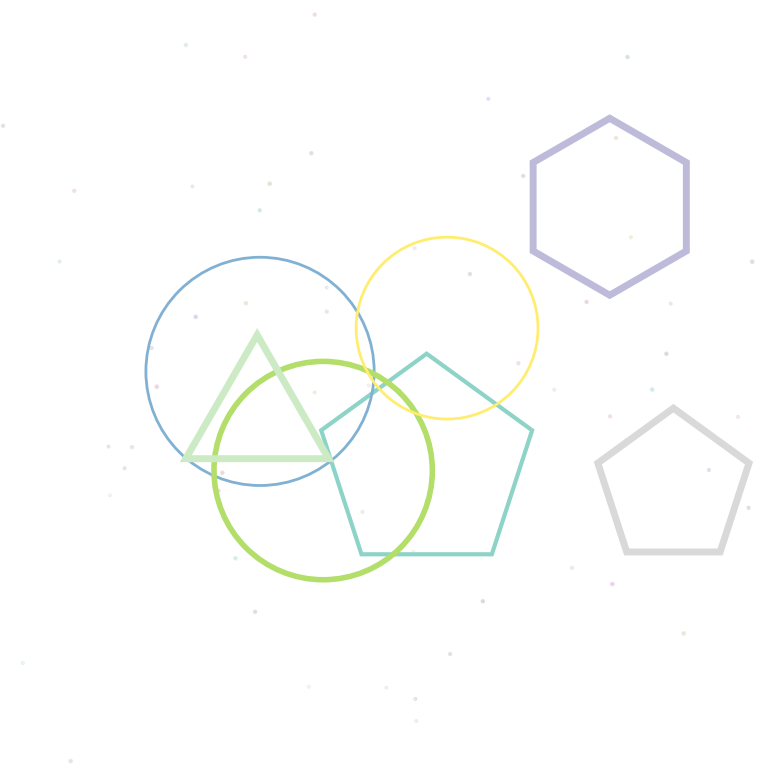[{"shape": "pentagon", "thickness": 1.5, "radius": 0.72, "center": [0.554, 0.397]}, {"shape": "hexagon", "thickness": 2.5, "radius": 0.57, "center": [0.792, 0.731]}, {"shape": "circle", "thickness": 1, "radius": 0.74, "center": [0.338, 0.518]}, {"shape": "circle", "thickness": 2, "radius": 0.71, "center": [0.42, 0.389]}, {"shape": "pentagon", "thickness": 2.5, "radius": 0.52, "center": [0.875, 0.367]}, {"shape": "triangle", "thickness": 2.5, "radius": 0.54, "center": [0.334, 0.458]}, {"shape": "circle", "thickness": 1, "radius": 0.59, "center": [0.581, 0.574]}]